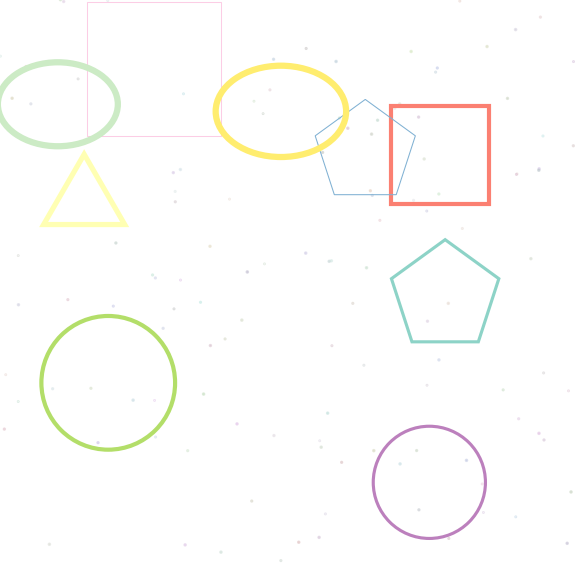[{"shape": "pentagon", "thickness": 1.5, "radius": 0.49, "center": [0.771, 0.486]}, {"shape": "triangle", "thickness": 2.5, "radius": 0.41, "center": [0.146, 0.651]}, {"shape": "square", "thickness": 2, "radius": 0.43, "center": [0.762, 0.731]}, {"shape": "pentagon", "thickness": 0.5, "radius": 0.46, "center": [0.633, 0.736]}, {"shape": "circle", "thickness": 2, "radius": 0.58, "center": [0.187, 0.336]}, {"shape": "square", "thickness": 0.5, "radius": 0.58, "center": [0.267, 0.88]}, {"shape": "circle", "thickness": 1.5, "radius": 0.49, "center": [0.743, 0.164]}, {"shape": "oval", "thickness": 3, "radius": 0.52, "center": [0.1, 0.819]}, {"shape": "oval", "thickness": 3, "radius": 0.56, "center": [0.486, 0.806]}]